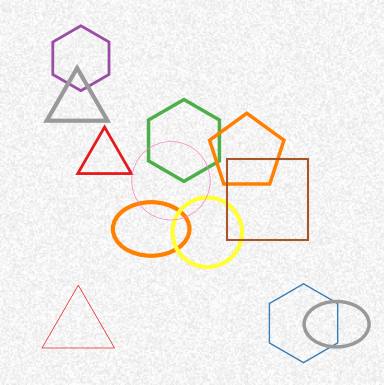[{"shape": "triangle", "thickness": 2, "radius": 0.4, "center": [0.272, 0.589]}, {"shape": "triangle", "thickness": 0.5, "radius": 0.54, "center": [0.203, 0.151]}, {"shape": "hexagon", "thickness": 1, "radius": 0.51, "center": [0.788, 0.16]}, {"shape": "hexagon", "thickness": 2.5, "radius": 0.53, "center": [0.478, 0.635]}, {"shape": "hexagon", "thickness": 2, "radius": 0.42, "center": [0.21, 0.849]}, {"shape": "pentagon", "thickness": 2.5, "radius": 0.51, "center": [0.641, 0.604]}, {"shape": "oval", "thickness": 3, "radius": 0.5, "center": [0.393, 0.405]}, {"shape": "circle", "thickness": 3, "radius": 0.45, "center": [0.538, 0.397]}, {"shape": "square", "thickness": 1.5, "radius": 0.53, "center": [0.696, 0.482]}, {"shape": "circle", "thickness": 0.5, "radius": 0.51, "center": [0.444, 0.531]}, {"shape": "oval", "thickness": 2.5, "radius": 0.42, "center": [0.874, 0.158]}, {"shape": "triangle", "thickness": 3, "radius": 0.46, "center": [0.2, 0.732]}]